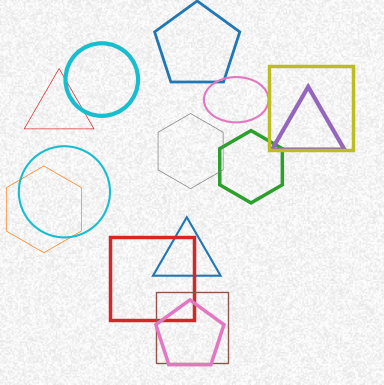[{"shape": "pentagon", "thickness": 2, "radius": 0.58, "center": [0.512, 0.881]}, {"shape": "triangle", "thickness": 1.5, "radius": 0.51, "center": [0.485, 0.335]}, {"shape": "hexagon", "thickness": 0.5, "radius": 0.56, "center": [0.114, 0.456]}, {"shape": "hexagon", "thickness": 2.5, "radius": 0.47, "center": [0.652, 0.567]}, {"shape": "square", "thickness": 2.5, "radius": 0.54, "center": [0.395, 0.276]}, {"shape": "triangle", "thickness": 0.5, "radius": 0.52, "center": [0.154, 0.718]}, {"shape": "triangle", "thickness": 3, "radius": 0.54, "center": [0.801, 0.666]}, {"shape": "square", "thickness": 1, "radius": 0.46, "center": [0.499, 0.15]}, {"shape": "oval", "thickness": 1.5, "radius": 0.42, "center": [0.614, 0.741]}, {"shape": "pentagon", "thickness": 2.5, "radius": 0.47, "center": [0.493, 0.128]}, {"shape": "hexagon", "thickness": 0.5, "radius": 0.49, "center": [0.495, 0.608]}, {"shape": "square", "thickness": 2.5, "radius": 0.54, "center": [0.808, 0.72]}, {"shape": "circle", "thickness": 3, "radius": 0.47, "center": [0.264, 0.793]}, {"shape": "circle", "thickness": 1.5, "radius": 0.59, "center": [0.167, 0.502]}]